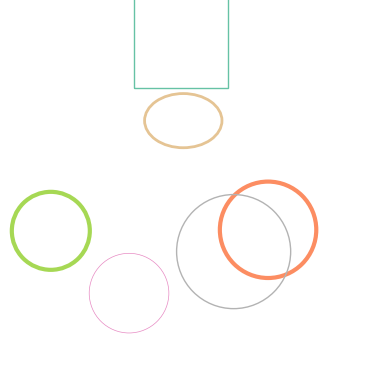[{"shape": "square", "thickness": 1, "radius": 0.6, "center": [0.47, 0.893]}, {"shape": "circle", "thickness": 3, "radius": 0.63, "center": [0.696, 0.403]}, {"shape": "circle", "thickness": 0.5, "radius": 0.52, "center": [0.335, 0.239]}, {"shape": "circle", "thickness": 3, "radius": 0.51, "center": [0.132, 0.4]}, {"shape": "oval", "thickness": 2, "radius": 0.5, "center": [0.476, 0.687]}, {"shape": "circle", "thickness": 1, "radius": 0.74, "center": [0.607, 0.346]}]